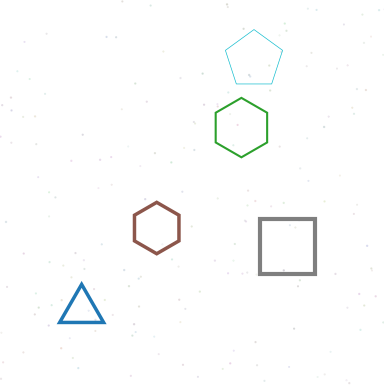[{"shape": "triangle", "thickness": 2.5, "radius": 0.33, "center": [0.212, 0.195]}, {"shape": "hexagon", "thickness": 1.5, "radius": 0.39, "center": [0.627, 0.669]}, {"shape": "hexagon", "thickness": 2.5, "radius": 0.33, "center": [0.407, 0.408]}, {"shape": "square", "thickness": 3, "radius": 0.36, "center": [0.746, 0.359]}, {"shape": "pentagon", "thickness": 0.5, "radius": 0.39, "center": [0.66, 0.845]}]